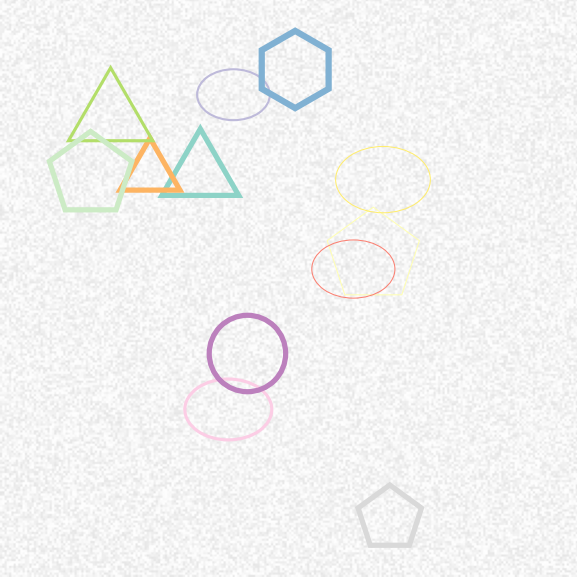[{"shape": "triangle", "thickness": 2.5, "radius": 0.38, "center": [0.347, 0.699]}, {"shape": "pentagon", "thickness": 0.5, "radius": 0.42, "center": [0.646, 0.557]}, {"shape": "oval", "thickness": 1, "radius": 0.31, "center": [0.404, 0.835]}, {"shape": "oval", "thickness": 0.5, "radius": 0.36, "center": [0.612, 0.533]}, {"shape": "hexagon", "thickness": 3, "radius": 0.33, "center": [0.511, 0.879]}, {"shape": "triangle", "thickness": 2.5, "radius": 0.3, "center": [0.26, 0.7]}, {"shape": "triangle", "thickness": 1.5, "radius": 0.42, "center": [0.192, 0.798]}, {"shape": "oval", "thickness": 1.5, "radius": 0.38, "center": [0.395, 0.29]}, {"shape": "pentagon", "thickness": 2.5, "radius": 0.29, "center": [0.675, 0.102]}, {"shape": "circle", "thickness": 2.5, "radius": 0.33, "center": [0.428, 0.387]}, {"shape": "pentagon", "thickness": 2.5, "radius": 0.38, "center": [0.157, 0.697]}, {"shape": "oval", "thickness": 0.5, "radius": 0.41, "center": [0.663, 0.688]}]